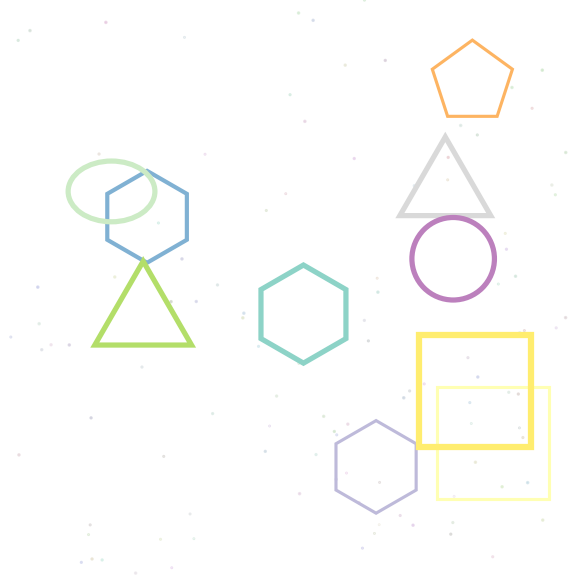[{"shape": "hexagon", "thickness": 2.5, "radius": 0.42, "center": [0.525, 0.455]}, {"shape": "square", "thickness": 1.5, "radius": 0.49, "center": [0.854, 0.232]}, {"shape": "hexagon", "thickness": 1.5, "radius": 0.4, "center": [0.651, 0.191]}, {"shape": "hexagon", "thickness": 2, "radius": 0.4, "center": [0.255, 0.624]}, {"shape": "pentagon", "thickness": 1.5, "radius": 0.36, "center": [0.818, 0.857]}, {"shape": "triangle", "thickness": 2.5, "radius": 0.48, "center": [0.248, 0.45]}, {"shape": "triangle", "thickness": 2.5, "radius": 0.45, "center": [0.771, 0.671]}, {"shape": "circle", "thickness": 2.5, "radius": 0.36, "center": [0.785, 0.551]}, {"shape": "oval", "thickness": 2.5, "radius": 0.38, "center": [0.193, 0.668]}, {"shape": "square", "thickness": 3, "radius": 0.49, "center": [0.823, 0.323]}]